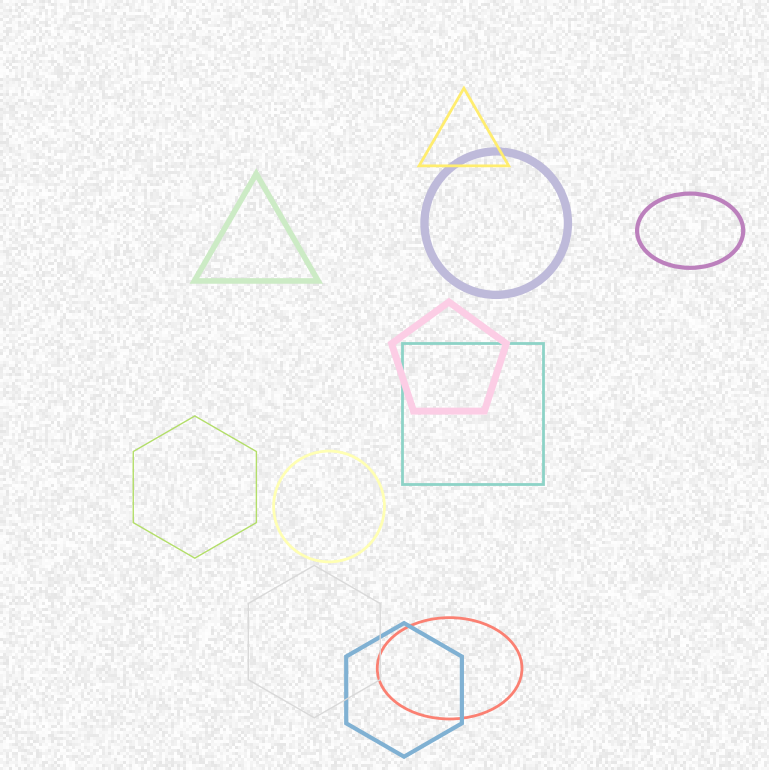[{"shape": "square", "thickness": 1, "radius": 0.46, "center": [0.614, 0.462]}, {"shape": "circle", "thickness": 1, "radius": 0.36, "center": [0.427, 0.342]}, {"shape": "circle", "thickness": 3, "radius": 0.47, "center": [0.644, 0.71]}, {"shape": "oval", "thickness": 1, "radius": 0.47, "center": [0.584, 0.132]}, {"shape": "hexagon", "thickness": 1.5, "radius": 0.43, "center": [0.525, 0.104]}, {"shape": "hexagon", "thickness": 0.5, "radius": 0.46, "center": [0.253, 0.367]}, {"shape": "pentagon", "thickness": 2.5, "radius": 0.39, "center": [0.583, 0.529]}, {"shape": "hexagon", "thickness": 0.5, "radius": 0.49, "center": [0.408, 0.167]}, {"shape": "oval", "thickness": 1.5, "radius": 0.34, "center": [0.896, 0.7]}, {"shape": "triangle", "thickness": 2, "radius": 0.46, "center": [0.333, 0.682]}, {"shape": "triangle", "thickness": 1, "radius": 0.34, "center": [0.602, 0.818]}]